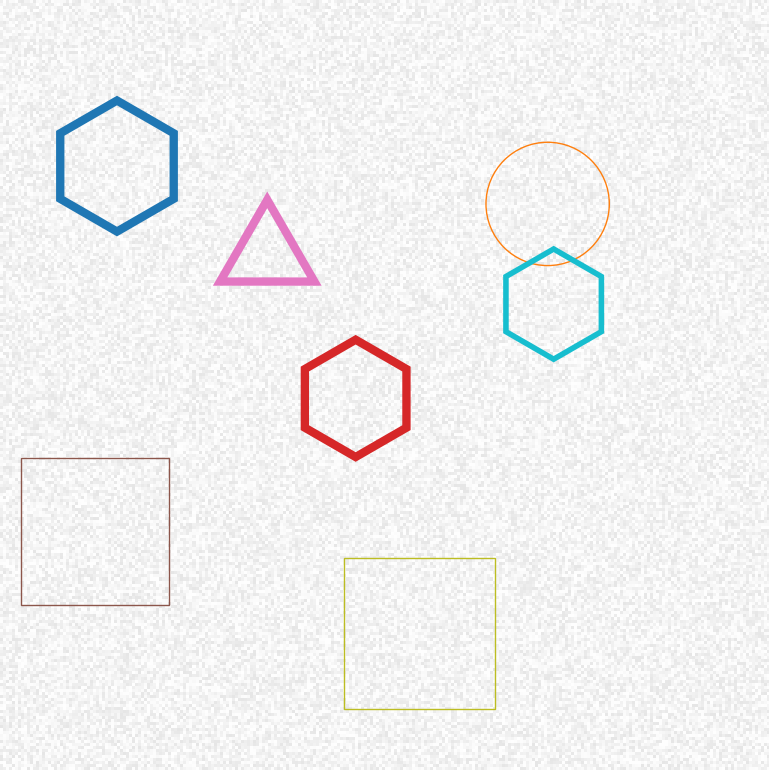[{"shape": "hexagon", "thickness": 3, "radius": 0.43, "center": [0.152, 0.784]}, {"shape": "circle", "thickness": 0.5, "radius": 0.4, "center": [0.711, 0.735]}, {"shape": "hexagon", "thickness": 3, "radius": 0.38, "center": [0.462, 0.483]}, {"shape": "square", "thickness": 0.5, "radius": 0.48, "center": [0.123, 0.31]}, {"shape": "triangle", "thickness": 3, "radius": 0.35, "center": [0.347, 0.67]}, {"shape": "square", "thickness": 0.5, "radius": 0.49, "center": [0.545, 0.177]}, {"shape": "hexagon", "thickness": 2, "radius": 0.36, "center": [0.719, 0.605]}]